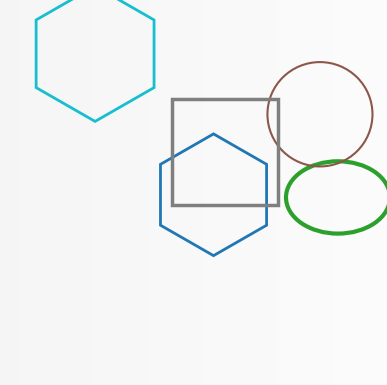[{"shape": "hexagon", "thickness": 2, "radius": 0.79, "center": [0.551, 0.494]}, {"shape": "oval", "thickness": 3, "radius": 0.67, "center": [0.872, 0.487]}, {"shape": "circle", "thickness": 1.5, "radius": 0.68, "center": [0.826, 0.703]}, {"shape": "square", "thickness": 2.5, "radius": 0.69, "center": [0.581, 0.606]}, {"shape": "hexagon", "thickness": 2, "radius": 0.88, "center": [0.245, 0.86]}]